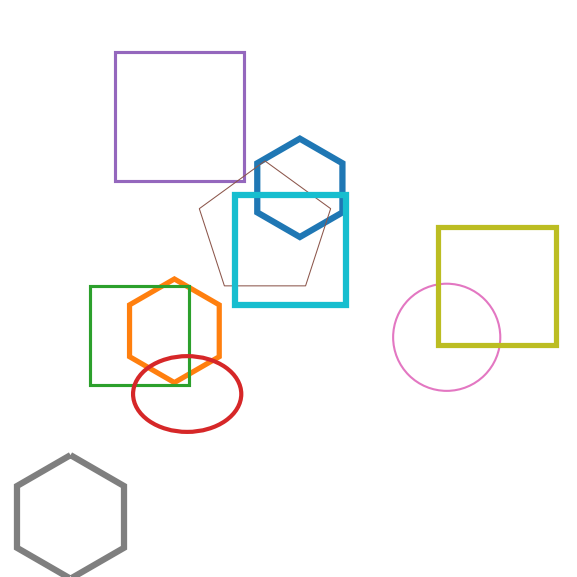[{"shape": "hexagon", "thickness": 3, "radius": 0.43, "center": [0.519, 0.674]}, {"shape": "hexagon", "thickness": 2.5, "radius": 0.45, "center": [0.302, 0.426]}, {"shape": "square", "thickness": 1.5, "radius": 0.43, "center": [0.241, 0.418]}, {"shape": "oval", "thickness": 2, "radius": 0.47, "center": [0.324, 0.317]}, {"shape": "square", "thickness": 1.5, "radius": 0.56, "center": [0.311, 0.798]}, {"shape": "pentagon", "thickness": 0.5, "radius": 0.6, "center": [0.459, 0.601]}, {"shape": "circle", "thickness": 1, "radius": 0.46, "center": [0.774, 0.415]}, {"shape": "hexagon", "thickness": 3, "radius": 0.53, "center": [0.122, 0.104]}, {"shape": "square", "thickness": 2.5, "radius": 0.51, "center": [0.861, 0.504]}, {"shape": "square", "thickness": 3, "radius": 0.48, "center": [0.503, 0.566]}]